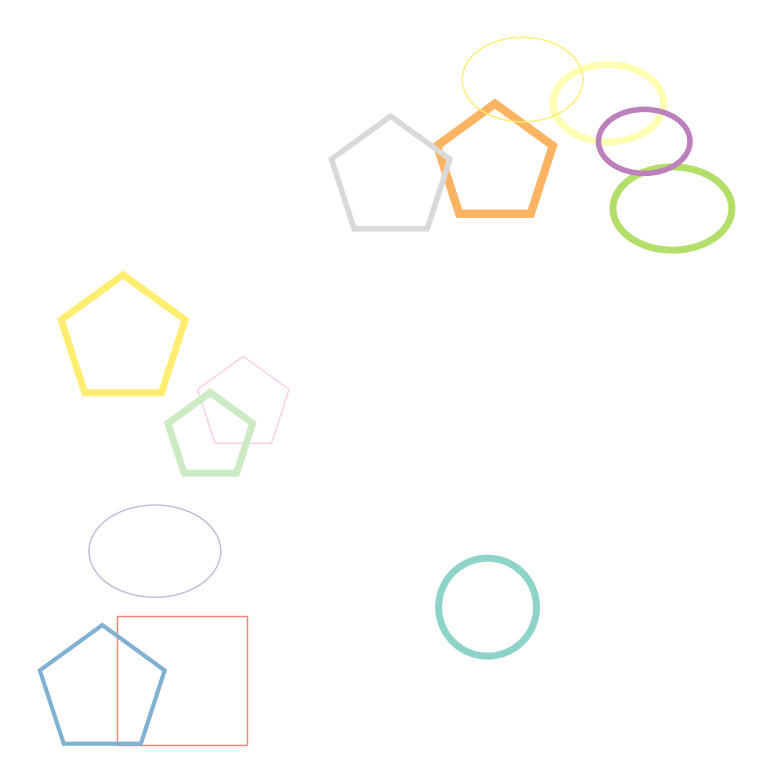[{"shape": "circle", "thickness": 2.5, "radius": 0.32, "center": [0.633, 0.211]}, {"shape": "oval", "thickness": 2.5, "radius": 0.36, "center": [0.79, 0.866]}, {"shape": "oval", "thickness": 0.5, "radius": 0.43, "center": [0.201, 0.284]}, {"shape": "square", "thickness": 0.5, "radius": 0.42, "center": [0.237, 0.117]}, {"shape": "pentagon", "thickness": 1.5, "radius": 0.43, "center": [0.133, 0.103]}, {"shape": "pentagon", "thickness": 3, "radius": 0.4, "center": [0.643, 0.786]}, {"shape": "oval", "thickness": 2.5, "radius": 0.39, "center": [0.873, 0.729]}, {"shape": "pentagon", "thickness": 0.5, "radius": 0.31, "center": [0.316, 0.475]}, {"shape": "pentagon", "thickness": 2, "radius": 0.4, "center": [0.507, 0.768]}, {"shape": "oval", "thickness": 2, "radius": 0.3, "center": [0.837, 0.816]}, {"shape": "pentagon", "thickness": 2.5, "radius": 0.29, "center": [0.273, 0.432]}, {"shape": "oval", "thickness": 0.5, "radius": 0.39, "center": [0.679, 0.897]}, {"shape": "pentagon", "thickness": 2.5, "radius": 0.42, "center": [0.16, 0.558]}]